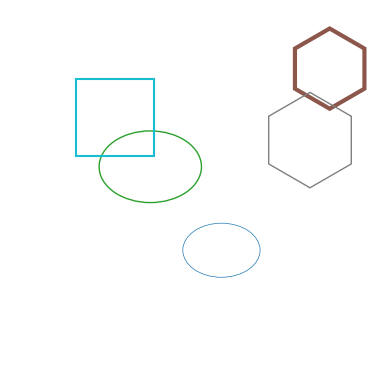[{"shape": "oval", "thickness": 0.5, "radius": 0.5, "center": [0.575, 0.35]}, {"shape": "oval", "thickness": 1, "radius": 0.66, "center": [0.39, 0.567]}, {"shape": "hexagon", "thickness": 3, "radius": 0.52, "center": [0.856, 0.822]}, {"shape": "hexagon", "thickness": 1, "radius": 0.62, "center": [0.805, 0.636]}, {"shape": "square", "thickness": 1.5, "radius": 0.5, "center": [0.299, 0.694]}]